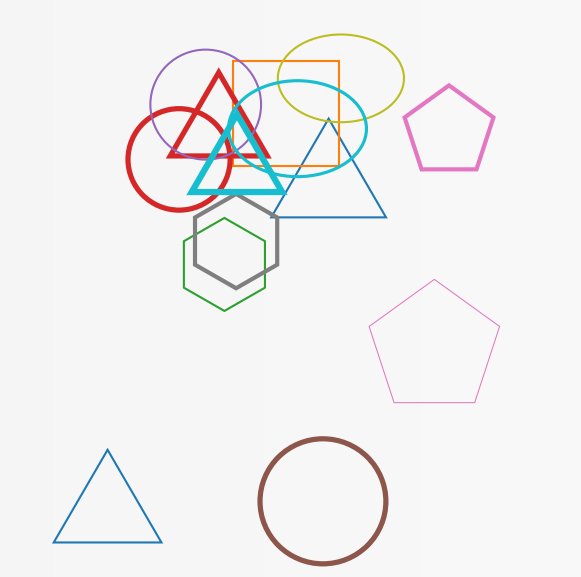[{"shape": "triangle", "thickness": 1, "radius": 0.57, "center": [0.565, 0.68]}, {"shape": "triangle", "thickness": 1, "radius": 0.53, "center": [0.185, 0.113]}, {"shape": "square", "thickness": 1, "radius": 0.46, "center": [0.493, 0.803]}, {"shape": "hexagon", "thickness": 1, "radius": 0.4, "center": [0.386, 0.541]}, {"shape": "circle", "thickness": 2.5, "radius": 0.44, "center": [0.308, 0.723]}, {"shape": "triangle", "thickness": 2.5, "radius": 0.48, "center": [0.376, 0.777]}, {"shape": "circle", "thickness": 1, "radius": 0.48, "center": [0.354, 0.818]}, {"shape": "circle", "thickness": 2.5, "radius": 0.54, "center": [0.556, 0.131]}, {"shape": "pentagon", "thickness": 0.5, "radius": 0.59, "center": [0.747, 0.397]}, {"shape": "pentagon", "thickness": 2, "radius": 0.4, "center": [0.773, 0.771]}, {"shape": "hexagon", "thickness": 2, "radius": 0.41, "center": [0.406, 0.582]}, {"shape": "oval", "thickness": 1, "radius": 0.54, "center": [0.586, 0.863]}, {"shape": "triangle", "thickness": 3, "radius": 0.45, "center": [0.408, 0.712]}, {"shape": "oval", "thickness": 1.5, "radius": 0.59, "center": [0.512, 0.776]}]